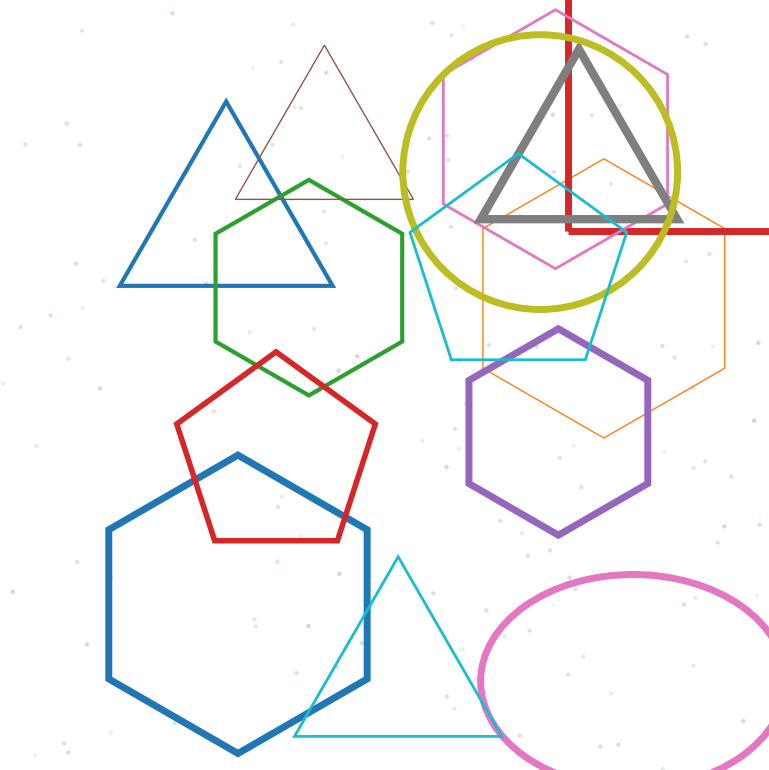[{"shape": "triangle", "thickness": 1.5, "radius": 0.8, "center": [0.294, 0.709]}, {"shape": "hexagon", "thickness": 2.5, "radius": 0.97, "center": [0.309, 0.215]}, {"shape": "hexagon", "thickness": 0.5, "radius": 0.91, "center": [0.784, 0.612]}, {"shape": "hexagon", "thickness": 1.5, "radius": 0.7, "center": [0.401, 0.626]}, {"shape": "square", "thickness": 2.5, "radius": 0.75, "center": [0.889, 0.851]}, {"shape": "pentagon", "thickness": 2, "radius": 0.68, "center": [0.358, 0.407]}, {"shape": "hexagon", "thickness": 2.5, "radius": 0.67, "center": [0.725, 0.439]}, {"shape": "triangle", "thickness": 0.5, "radius": 0.67, "center": [0.421, 0.808]}, {"shape": "oval", "thickness": 2.5, "radius": 0.99, "center": [0.822, 0.115]}, {"shape": "hexagon", "thickness": 1, "radius": 0.84, "center": [0.721, 0.819]}, {"shape": "triangle", "thickness": 3, "radius": 0.74, "center": [0.752, 0.789]}, {"shape": "circle", "thickness": 2.5, "radius": 0.89, "center": [0.702, 0.776]}, {"shape": "triangle", "thickness": 1, "radius": 0.78, "center": [0.517, 0.121]}, {"shape": "pentagon", "thickness": 1, "radius": 0.74, "center": [0.673, 0.653]}]